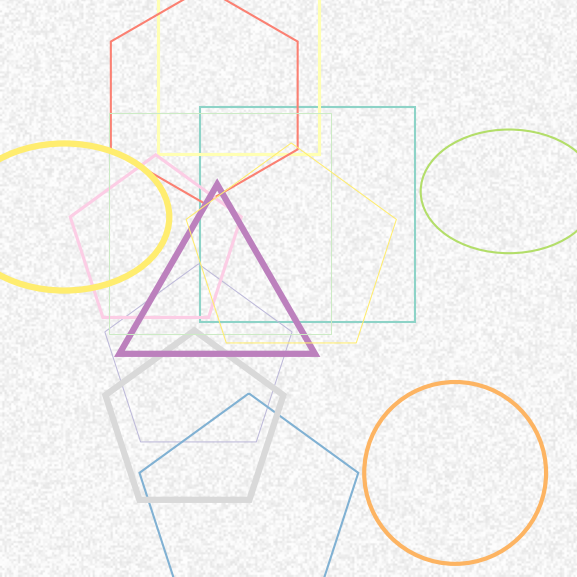[{"shape": "square", "thickness": 1, "radius": 0.93, "center": [0.532, 0.627]}, {"shape": "square", "thickness": 1.5, "radius": 0.7, "center": [0.413, 0.872]}, {"shape": "pentagon", "thickness": 0.5, "radius": 0.85, "center": [0.344, 0.372]}, {"shape": "hexagon", "thickness": 1, "radius": 0.93, "center": [0.354, 0.834]}, {"shape": "pentagon", "thickness": 1, "radius": 1.0, "center": [0.431, 0.119]}, {"shape": "circle", "thickness": 2, "radius": 0.79, "center": [0.788, 0.18]}, {"shape": "oval", "thickness": 1, "radius": 0.76, "center": [0.881, 0.668]}, {"shape": "pentagon", "thickness": 1.5, "radius": 0.78, "center": [0.27, 0.575]}, {"shape": "pentagon", "thickness": 3, "radius": 0.81, "center": [0.337, 0.265]}, {"shape": "triangle", "thickness": 3, "radius": 0.98, "center": [0.376, 0.484]}, {"shape": "square", "thickness": 0.5, "radius": 0.96, "center": [0.381, 0.612]}, {"shape": "pentagon", "thickness": 0.5, "radius": 0.96, "center": [0.504, 0.56]}, {"shape": "oval", "thickness": 3, "radius": 0.91, "center": [0.111, 0.623]}]